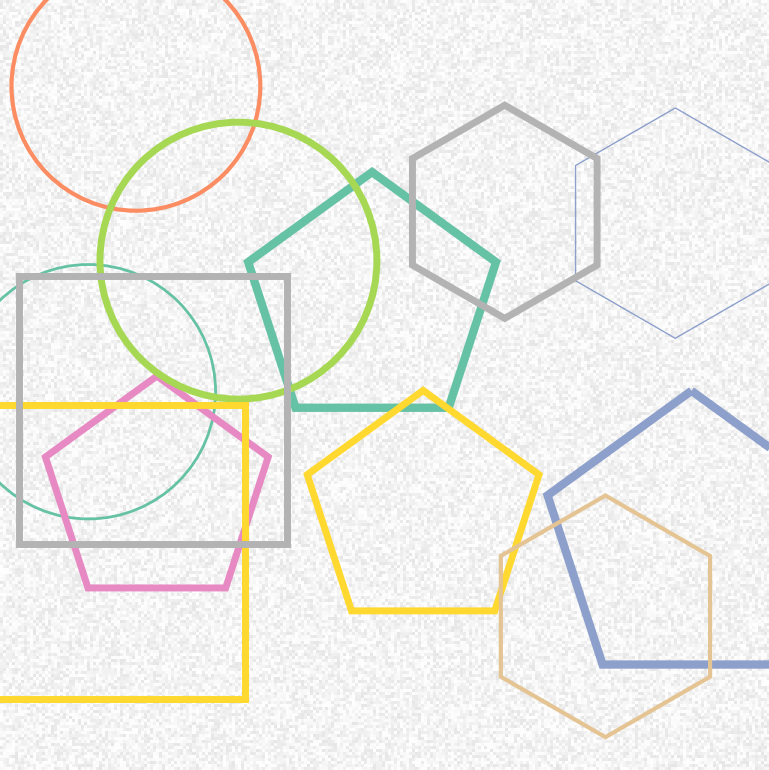[{"shape": "circle", "thickness": 1, "radius": 0.83, "center": [0.115, 0.491]}, {"shape": "pentagon", "thickness": 3, "radius": 0.85, "center": [0.483, 0.607]}, {"shape": "circle", "thickness": 1.5, "radius": 0.81, "center": [0.177, 0.888]}, {"shape": "hexagon", "thickness": 0.5, "radius": 0.75, "center": [0.877, 0.71]}, {"shape": "pentagon", "thickness": 3, "radius": 0.98, "center": [0.898, 0.296]}, {"shape": "pentagon", "thickness": 2.5, "radius": 0.76, "center": [0.204, 0.359]}, {"shape": "circle", "thickness": 2.5, "radius": 0.9, "center": [0.31, 0.661]}, {"shape": "pentagon", "thickness": 2.5, "radius": 0.79, "center": [0.55, 0.335]}, {"shape": "square", "thickness": 2.5, "radius": 0.95, "center": [0.128, 0.283]}, {"shape": "hexagon", "thickness": 1.5, "radius": 0.78, "center": [0.786, 0.2]}, {"shape": "square", "thickness": 2.5, "radius": 0.87, "center": [0.198, 0.467]}, {"shape": "hexagon", "thickness": 2.5, "radius": 0.69, "center": [0.656, 0.725]}]